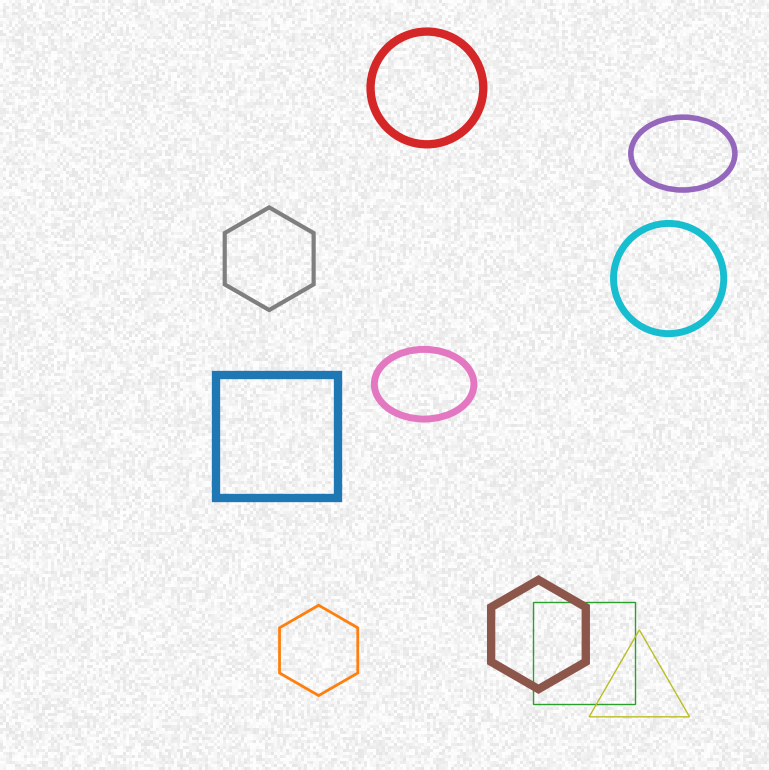[{"shape": "square", "thickness": 3, "radius": 0.4, "center": [0.36, 0.433]}, {"shape": "hexagon", "thickness": 1, "radius": 0.29, "center": [0.414, 0.155]}, {"shape": "square", "thickness": 0.5, "radius": 0.33, "center": [0.758, 0.152]}, {"shape": "circle", "thickness": 3, "radius": 0.37, "center": [0.554, 0.886]}, {"shape": "oval", "thickness": 2, "radius": 0.34, "center": [0.887, 0.801]}, {"shape": "hexagon", "thickness": 3, "radius": 0.35, "center": [0.699, 0.176]}, {"shape": "oval", "thickness": 2.5, "radius": 0.32, "center": [0.551, 0.501]}, {"shape": "hexagon", "thickness": 1.5, "radius": 0.33, "center": [0.35, 0.664]}, {"shape": "triangle", "thickness": 0.5, "radius": 0.38, "center": [0.83, 0.107]}, {"shape": "circle", "thickness": 2.5, "radius": 0.36, "center": [0.868, 0.638]}]